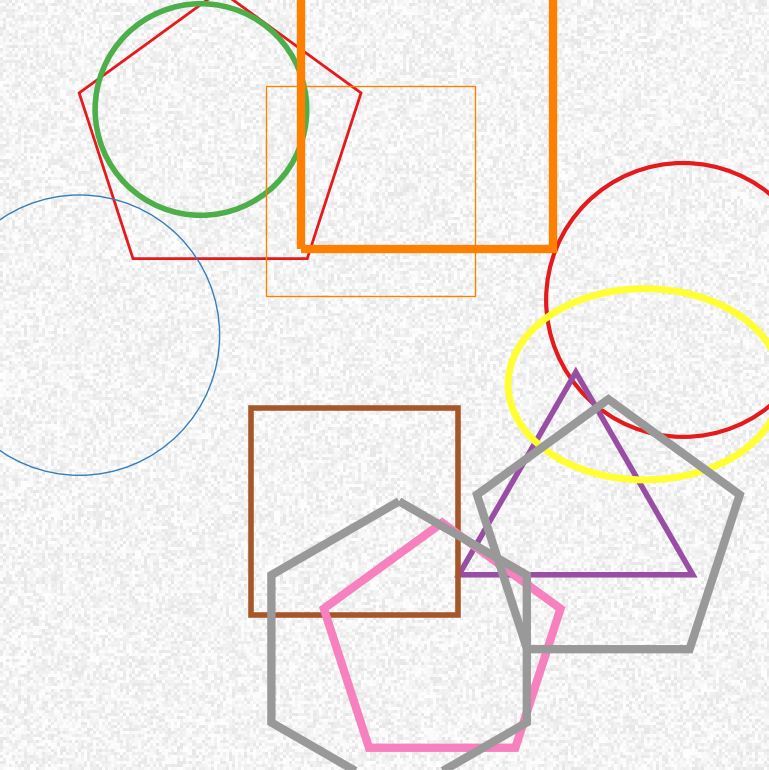[{"shape": "circle", "thickness": 1.5, "radius": 0.89, "center": [0.887, 0.61]}, {"shape": "pentagon", "thickness": 1, "radius": 0.96, "center": [0.286, 0.82]}, {"shape": "circle", "thickness": 0.5, "radius": 0.91, "center": [0.103, 0.565]}, {"shape": "circle", "thickness": 2, "radius": 0.69, "center": [0.261, 0.858]}, {"shape": "triangle", "thickness": 2, "radius": 0.88, "center": [0.748, 0.341]}, {"shape": "square", "thickness": 0.5, "radius": 0.68, "center": [0.481, 0.752]}, {"shape": "square", "thickness": 3, "radius": 0.82, "center": [0.554, 0.84]}, {"shape": "oval", "thickness": 2.5, "radius": 0.89, "center": [0.837, 0.501]}, {"shape": "square", "thickness": 2, "radius": 0.67, "center": [0.46, 0.336]}, {"shape": "pentagon", "thickness": 3, "radius": 0.81, "center": [0.574, 0.16]}, {"shape": "hexagon", "thickness": 3, "radius": 0.96, "center": [0.518, 0.157]}, {"shape": "pentagon", "thickness": 3, "radius": 0.9, "center": [0.79, 0.302]}]